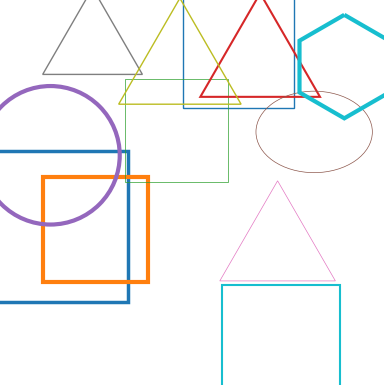[{"shape": "square", "thickness": 1, "radius": 0.72, "center": [0.62, 0.864]}, {"shape": "square", "thickness": 2.5, "radius": 0.97, "center": [0.137, 0.412]}, {"shape": "square", "thickness": 3, "radius": 0.68, "center": [0.248, 0.404]}, {"shape": "square", "thickness": 0.5, "radius": 0.67, "center": [0.459, 0.662]}, {"shape": "triangle", "thickness": 1.5, "radius": 0.9, "center": [0.676, 0.838]}, {"shape": "circle", "thickness": 3, "radius": 0.9, "center": [0.131, 0.597]}, {"shape": "oval", "thickness": 0.5, "radius": 0.76, "center": [0.816, 0.657]}, {"shape": "triangle", "thickness": 0.5, "radius": 0.87, "center": [0.721, 0.357]}, {"shape": "triangle", "thickness": 1, "radius": 0.75, "center": [0.24, 0.881]}, {"shape": "triangle", "thickness": 1, "radius": 0.92, "center": [0.467, 0.821]}, {"shape": "square", "thickness": 1.5, "radius": 0.77, "center": [0.731, 0.107]}, {"shape": "hexagon", "thickness": 3, "radius": 0.67, "center": [0.894, 0.827]}]